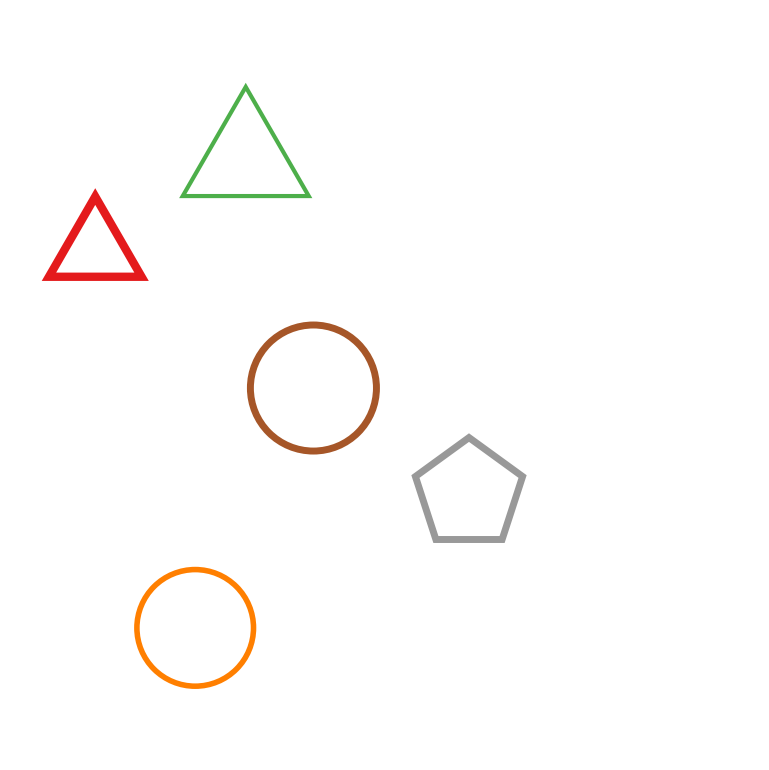[{"shape": "triangle", "thickness": 3, "radius": 0.35, "center": [0.124, 0.675]}, {"shape": "triangle", "thickness": 1.5, "radius": 0.47, "center": [0.319, 0.793]}, {"shape": "circle", "thickness": 2, "radius": 0.38, "center": [0.254, 0.185]}, {"shape": "circle", "thickness": 2.5, "radius": 0.41, "center": [0.407, 0.496]}, {"shape": "pentagon", "thickness": 2.5, "radius": 0.37, "center": [0.609, 0.359]}]